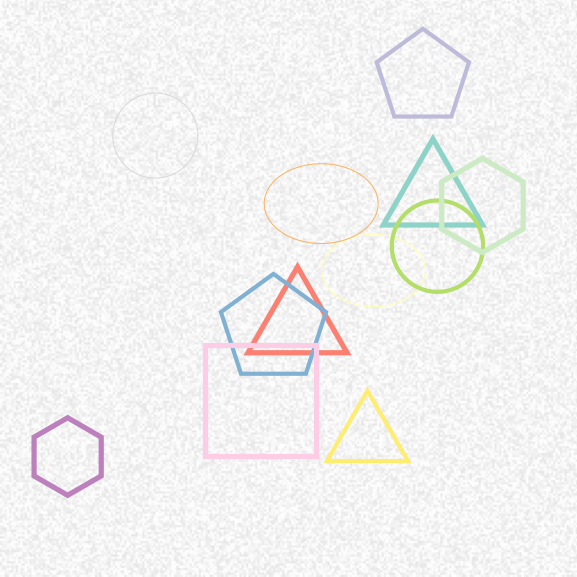[{"shape": "triangle", "thickness": 2.5, "radius": 0.5, "center": [0.75, 0.659]}, {"shape": "oval", "thickness": 0.5, "radius": 0.45, "center": [0.647, 0.531]}, {"shape": "pentagon", "thickness": 2, "radius": 0.42, "center": [0.732, 0.865]}, {"shape": "triangle", "thickness": 2.5, "radius": 0.5, "center": [0.515, 0.438]}, {"shape": "pentagon", "thickness": 2, "radius": 0.48, "center": [0.473, 0.429]}, {"shape": "oval", "thickness": 0.5, "radius": 0.49, "center": [0.556, 0.647]}, {"shape": "circle", "thickness": 2, "radius": 0.4, "center": [0.758, 0.573]}, {"shape": "square", "thickness": 2.5, "radius": 0.48, "center": [0.451, 0.306]}, {"shape": "circle", "thickness": 0.5, "radius": 0.37, "center": [0.269, 0.764]}, {"shape": "hexagon", "thickness": 2.5, "radius": 0.34, "center": [0.117, 0.209]}, {"shape": "hexagon", "thickness": 2.5, "radius": 0.41, "center": [0.835, 0.643]}, {"shape": "triangle", "thickness": 2, "radius": 0.41, "center": [0.636, 0.241]}]